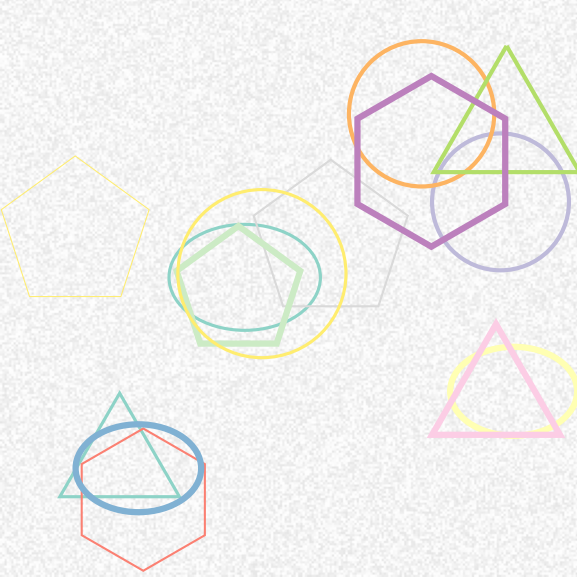[{"shape": "oval", "thickness": 1.5, "radius": 0.66, "center": [0.424, 0.519]}, {"shape": "triangle", "thickness": 1.5, "radius": 0.6, "center": [0.207, 0.199]}, {"shape": "oval", "thickness": 3, "radius": 0.55, "center": [0.889, 0.322]}, {"shape": "circle", "thickness": 2, "radius": 0.59, "center": [0.867, 0.65]}, {"shape": "hexagon", "thickness": 1, "radius": 0.62, "center": [0.248, 0.134]}, {"shape": "oval", "thickness": 3, "radius": 0.54, "center": [0.24, 0.188]}, {"shape": "circle", "thickness": 2, "radius": 0.63, "center": [0.73, 0.802]}, {"shape": "triangle", "thickness": 2, "radius": 0.73, "center": [0.877, 0.774]}, {"shape": "triangle", "thickness": 3, "radius": 0.64, "center": [0.859, 0.31]}, {"shape": "pentagon", "thickness": 1, "radius": 0.7, "center": [0.573, 0.582]}, {"shape": "hexagon", "thickness": 3, "radius": 0.74, "center": [0.747, 0.72]}, {"shape": "pentagon", "thickness": 3, "radius": 0.56, "center": [0.413, 0.495]}, {"shape": "circle", "thickness": 1.5, "radius": 0.73, "center": [0.454, 0.525]}, {"shape": "pentagon", "thickness": 0.5, "radius": 0.67, "center": [0.13, 0.595]}]